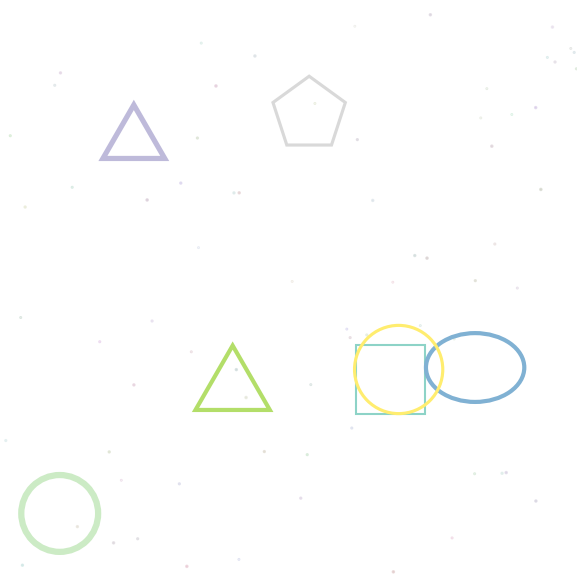[{"shape": "square", "thickness": 1, "radius": 0.3, "center": [0.677, 0.343]}, {"shape": "triangle", "thickness": 2.5, "radius": 0.31, "center": [0.232, 0.756]}, {"shape": "oval", "thickness": 2, "radius": 0.43, "center": [0.823, 0.363]}, {"shape": "triangle", "thickness": 2, "radius": 0.37, "center": [0.403, 0.326]}, {"shape": "pentagon", "thickness": 1.5, "radius": 0.33, "center": [0.535, 0.801]}, {"shape": "circle", "thickness": 3, "radius": 0.33, "center": [0.103, 0.11]}, {"shape": "circle", "thickness": 1.5, "radius": 0.38, "center": [0.69, 0.359]}]